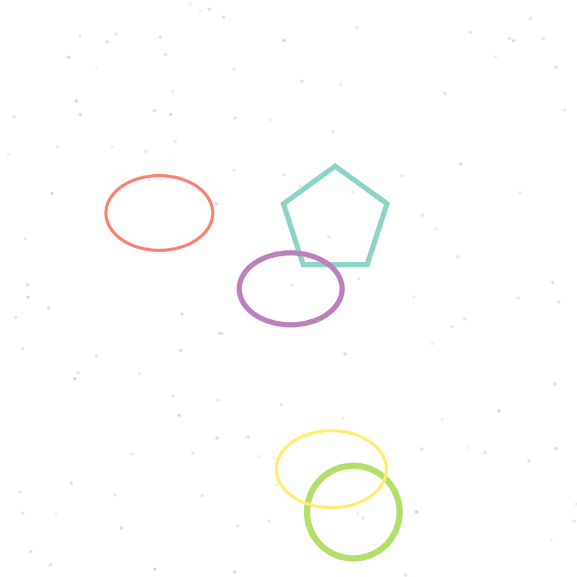[{"shape": "pentagon", "thickness": 2.5, "radius": 0.47, "center": [0.58, 0.617]}, {"shape": "oval", "thickness": 1.5, "radius": 0.46, "center": [0.276, 0.63]}, {"shape": "circle", "thickness": 3, "radius": 0.4, "center": [0.612, 0.112]}, {"shape": "oval", "thickness": 2.5, "radius": 0.45, "center": [0.503, 0.499]}, {"shape": "oval", "thickness": 1.5, "radius": 0.48, "center": [0.574, 0.187]}]